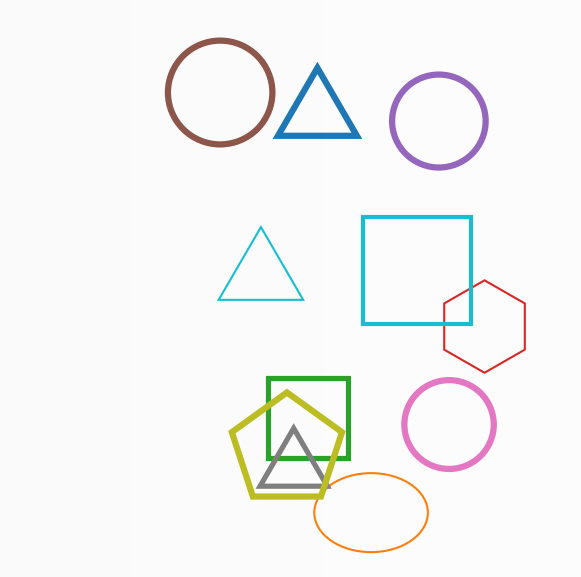[{"shape": "triangle", "thickness": 3, "radius": 0.39, "center": [0.546, 0.803]}, {"shape": "oval", "thickness": 1, "radius": 0.49, "center": [0.638, 0.111]}, {"shape": "square", "thickness": 2.5, "radius": 0.35, "center": [0.53, 0.276]}, {"shape": "hexagon", "thickness": 1, "radius": 0.4, "center": [0.834, 0.434]}, {"shape": "circle", "thickness": 3, "radius": 0.4, "center": [0.755, 0.79]}, {"shape": "circle", "thickness": 3, "radius": 0.45, "center": [0.379, 0.839]}, {"shape": "circle", "thickness": 3, "radius": 0.38, "center": [0.773, 0.264]}, {"shape": "triangle", "thickness": 2.5, "radius": 0.33, "center": [0.505, 0.191]}, {"shape": "pentagon", "thickness": 3, "radius": 0.5, "center": [0.494, 0.22]}, {"shape": "square", "thickness": 2, "radius": 0.46, "center": [0.718, 0.53]}, {"shape": "triangle", "thickness": 1, "radius": 0.42, "center": [0.449, 0.522]}]